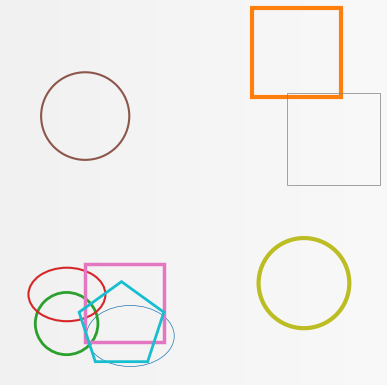[{"shape": "oval", "thickness": 0.5, "radius": 0.57, "center": [0.336, 0.127]}, {"shape": "square", "thickness": 3, "radius": 0.58, "center": [0.765, 0.864]}, {"shape": "circle", "thickness": 2, "radius": 0.4, "center": [0.172, 0.16]}, {"shape": "oval", "thickness": 1.5, "radius": 0.5, "center": [0.173, 0.235]}, {"shape": "circle", "thickness": 1.5, "radius": 0.57, "center": [0.22, 0.699]}, {"shape": "square", "thickness": 2.5, "radius": 0.51, "center": [0.321, 0.213]}, {"shape": "square", "thickness": 0.5, "radius": 0.6, "center": [0.861, 0.639]}, {"shape": "circle", "thickness": 3, "radius": 0.59, "center": [0.784, 0.265]}, {"shape": "pentagon", "thickness": 2, "radius": 0.57, "center": [0.313, 0.154]}]